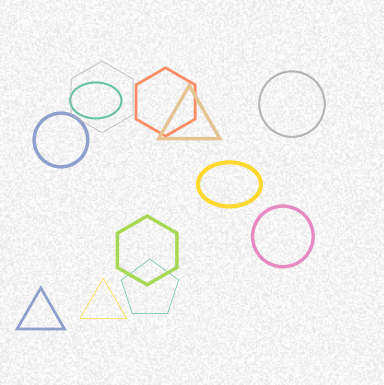[{"shape": "pentagon", "thickness": 0.5, "radius": 0.39, "center": [0.389, 0.249]}, {"shape": "oval", "thickness": 1.5, "radius": 0.33, "center": [0.249, 0.739]}, {"shape": "hexagon", "thickness": 2, "radius": 0.44, "center": [0.43, 0.735]}, {"shape": "circle", "thickness": 2.5, "radius": 0.35, "center": [0.158, 0.636]}, {"shape": "triangle", "thickness": 2, "radius": 0.36, "center": [0.106, 0.181]}, {"shape": "circle", "thickness": 2.5, "radius": 0.39, "center": [0.735, 0.386]}, {"shape": "hexagon", "thickness": 2.5, "radius": 0.45, "center": [0.382, 0.35]}, {"shape": "triangle", "thickness": 0.5, "radius": 0.35, "center": [0.268, 0.207]}, {"shape": "oval", "thickness": 3, "radius": 0.41, "center": [0.596, 0.521]}, {"shape": "triangle", "thickness": 2.5, "radius": 0.46, "center": [0.492, 0.686]}, {"shape": "hexagon", "thickness": 0.5, "radius": 0.46, "center": [0.265, 0.748]}, {"shape": "circle", "thickness": 1.5, "radius": 0.43, "center": [0.758, 0.73]}]